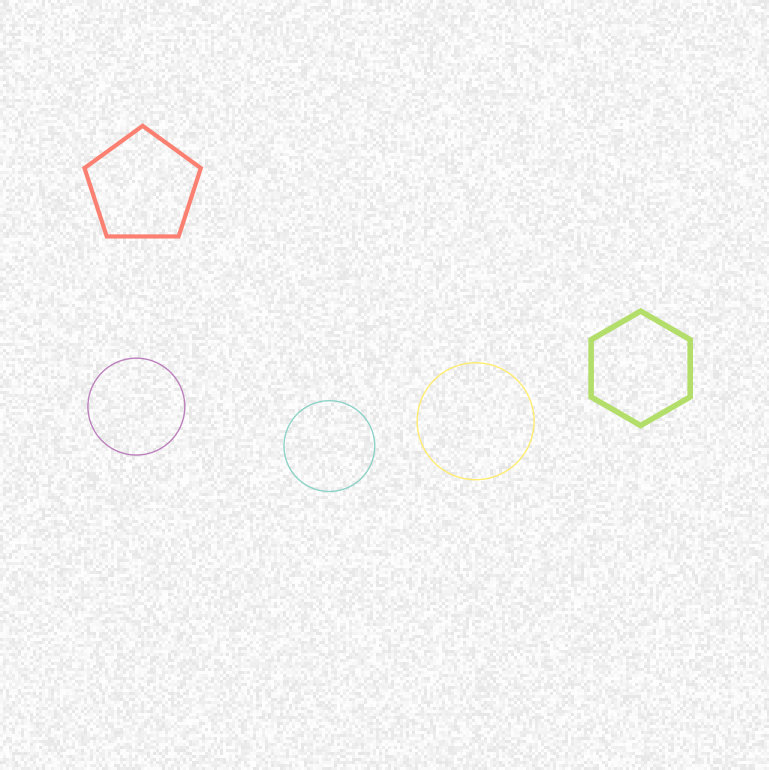[{"shape": "circle", "thickness": 0.5, "radius": 0.29, "center": [0.428, 0.421]}, {"shape": "pentagon", "thickness": 1.5, "radius": 0.4, "center": [0.185, 0.757]}, {"shape": "hexagon", "thickness": 2, "radius": 0.37, "center": [0.832, 0.522]}, {"shape": "circle", "thickness": 0.5, "radius": 0.31, "center": [0.177, 0.472]}, {"shape": "circle", "thickness": 0.5, "radius": 0.38, "center": [0.618, 0.453]}]